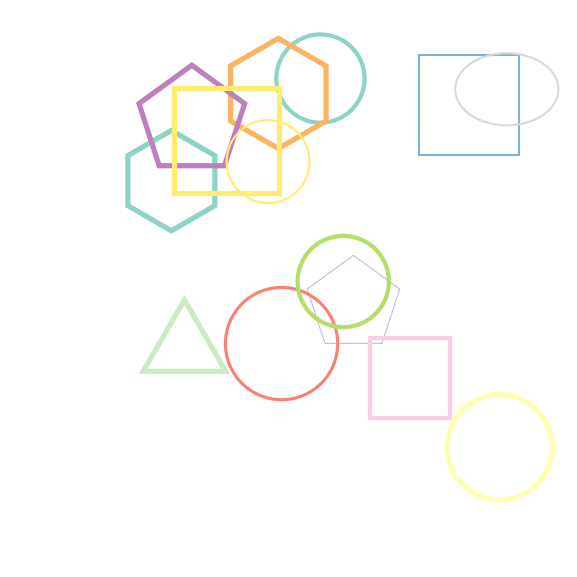[{"shape": "hexagon", "thickness": 2.5, "radius": 0.43, "center": [0.297, 0.686]}, {"shape": "circle", "thickness": 2, "radius": 0.38, "center": [0.555, 0.863]}, {"shape": "circle", "thickness": 2.5, "radius": 0.46, "center": [0.865, 0.225]}, {"shape": "pentagon", "thickness": 0.5, "radius": 0.42, "center": [0.612, 0.473]}, {"shape": "circle", "thickness": 1.5, "radius": 0.49, "center": [0.488, 0.404]}, {"shape": "square", "thickness": 1, "radius": 0.43, "center": [0.812, 0.817]}, {"shape": "hexagon", "thickness": 2.5, "radius": 0.48, "center": [0.482, 0.837]}, {"shape": "circle", "thickness": 2, "radius": 0.4, "center": [0.594, 0.512]}, {"shape": "square", "thickness": 2, "radius": 0.35, "center": [0.709, 0.344]}, {"shape": "oval", "thickness": 1, "radius": 0.45, "center": [0.878, 0.845]}, {"shape": "pentagon", "thickness": 2.5, "radius": 0.48, "center": [0.332, 0.79]}, {"shape": "triangle", "thickness": 2.5, "radius": 0.41, "center": [0.319, 0.397]}, {"shape": "circle", "thickness": 1, "radius": 0.36, "center": [0.464, 0.719]}, {"shape": "square", "thickness": 2.5, "radius": 0.45, "center": [0.392, 0.756]}]